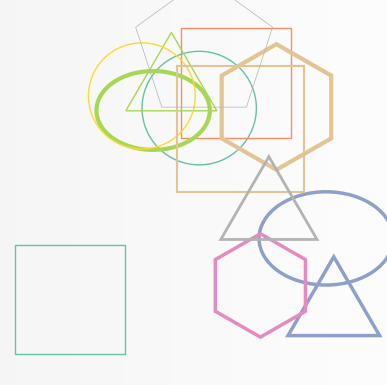[{"shape": "square", "thickness": 1, "radius": 0.71, "center": [0.18, 0.223]}, {"shape": "circle", "thickness": 1, "radius": 0.74, "center": [0.514, 0.719]}, {"shape": "square", "thickness": 1, "radius": 0.71, "center": [0.609, 0.784]}, {"shape": "triangle", "thickness": 2.5, "radius": 0.68, "center": [0.861, 0.197]}, {"shape": "oval", "thickness": 2.5, "radius": 0.86, "center": [0.841, 0.381]}, {"shape": "hexagon", "thickness": 2.5, "radius": 0.67, "center": [0.672, 0.259]}, {"shape": "oval", "thickness": 3, "radius": 0.73, "center": [0.395, 0.713]}, {"shape": "triangle", "thickness": 1, "radius": 0.68, "center": [0.442, 0.78]}, {"shape": "circle", "thickness": 1, "radius": 0.69, "center": [0.366, 0.751]}, {"shape": "hexagon", "thickness": 3, "radius": 0.82, "center": [0.713, 0.722]}, {"shape": "square", "thickness": 1.5, "radius": 0.82, "center": [0.621, 0.665]}, {"shape": "pentagon", "thickness": 0.5, "radius": 0.93, "center": [0.527, 0.872]}, {"shape": "triangle", "thickness": 2, "radius": 0.72, "center": [0.694, 0.45]}]